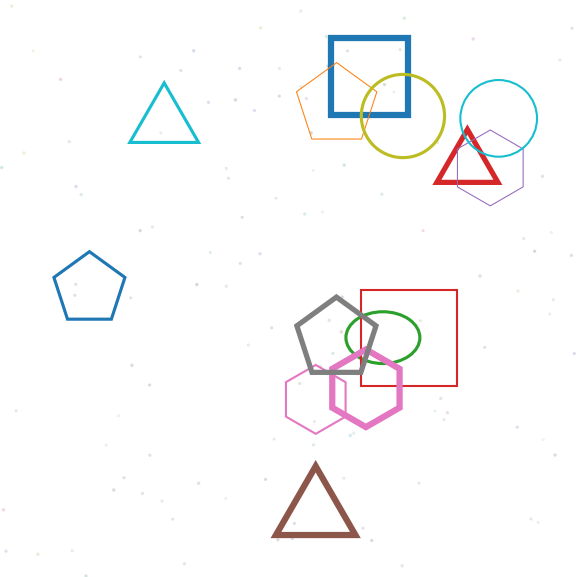[{"shape": "square", "thickness": 3, "radius": 0.33, "center": [0.64, 0.867]}, {"shape": "pentagon", "thickness": 1.5, "radius": 0.32, "center": [0.155, 0.499]}, {"shape": "pentagon", "thickness": 0.5, "radius": 0.37, "center": [0.583, 0.818]}, {"shape": "oval", "thickness": 1.5, "radius": 0.32, "center": [0.663, 0.414]}, {"shape": "triangle", "thickness": 2.5, "radius": 0.31, "center": [0.809, 0.714]}, {"shape": "square", "thickness": 1, "radius": 0.42, "center": [0.708, 0.415]}, {"shape": "hexagon", "thickness": 0.5, "radius": 0.33, "center": [0.849, 0.708]}, {"shape": "triangle", "thickness": 3, "radius": 0.4, "center": [0.547, 0.112]}, {"shape": "hexagon", "thickness": 3, "radius": 0.34, "center": [0.634, 0.327]}, {"shape": "hexagon", "thickness": 1, "radius": 0.3, "center": [0.547, 0.308]}, {"shape": "pentagon", "thickness": 2.5, "radius": 0.36, "center": [0.583, 0.413]}, {"shape": "circle", "thickness": 1.5, "radius": 0.36, "center": [0.698, 0.798]}, {"shape": "triangle", "thickness": 1.5, "radius": 0.34, "center": [0.284, 0.787]}, {"shape": "circle", "thickness": 1, "radius": 0.33, "center": [0.864, 0.794]}]